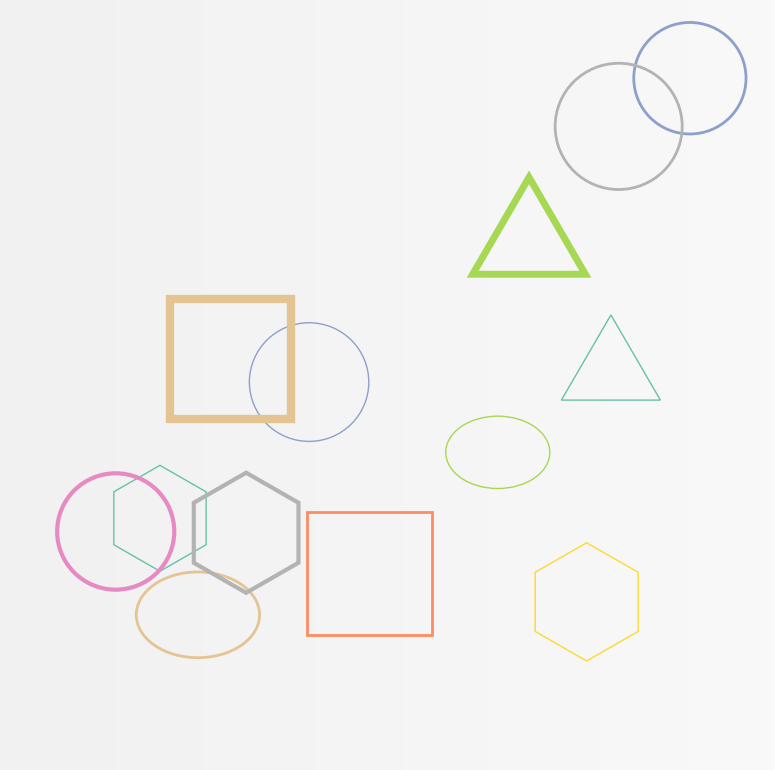[{"shape": "triangle", "thickness": 0.5, "radius": 0.37, "center": [0.788, 0.517]}, {"shape": "hexagon", "thickness": 0.5, "radius": 0.34, "center": [0.206, 0.327]}, {"shape": "square", "thickness": 1, "radius": 0.4, "center": [0.477, 0.255]}, {"shape": "circle", "thickness": 0.5, "radius": 0.39, "center": [0.399, 0.504]}, {"shape": "circle", "thickness": 1, "radius": 0.36, "center": [0.89, 0.898]}, {"shape": "circle", "thickness": 1.5, "radius": 0.38, "center": [0.149, 0.31]}, {"shape": "oval", "thickness": 0.5, "radius": 0.34, "center": [0.642, 0.413]}, {"shape": "triangle", "thickness": 2.5, "radius": 0.42, "center": [0.683, 0.686]}, {"shape": "hexagon", "thickness": 0.5, "radius": 0.38, "center": [0.757, 0.218]}, {"shape": "oval", "thickness": 1, "radius": 0.4, "center": [0.255, 0.202]}, {"shape": "square", "thickness": 3, "radius": 0.39, "center": [0.298, 0.534]}, {"shape": "circle", "thickness": 1, "radius": 0.41, "center": [0.798, 0.836]}, {"shape": "hexagon", "thickness": 1.5, "radius": 0.39, "center": [0.318, 0.308]}]